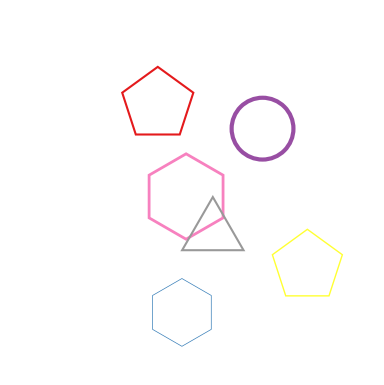[{"shape": "pentagon", "thickness": 1.5, "radius": 0.49, "center": [0.41, 0.729]}, {"shape": "hexagon", "thickness": 0.5, "radius": 0.44, "center": [0.473, 0.189]}, {"shape": "circle", "thickness": 3, "radius": 0.4, "center": [0.682, 0.666]}, {"shape": "pentagon", "thickness": 1, "radius": 0.48, "center": [0.798, 0.309]}, {"shape": "hexagon", "thickness": 2, "radius": 0.55, "center": [0.483, 0.49]}, {"shape": "triangle", "thickness": 1.5, "radius": 0.46, "center": [0.553, 0.396]}]